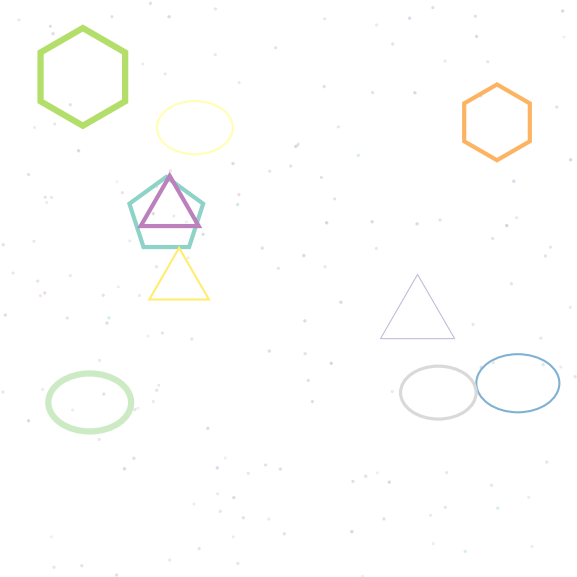[{"shape": "pentagon", "thickness": 2, "radius": 0.34, "center": [0.288, 0.626]}, {"shape": "oval", "thickness": 1, "radius": 0.33, "center": [0.337, 0.778]}, {"shape": "triangle", "thickness": 0.5, "radius": 0.37, "center": [0.723, 0.45]}, {"shape": "oval", "thickness": 1, "radius": 0.36, "center": [0.897, 0.336]}, {"shape": "hexagon", "thickness": 2, "radius": 0.33, "center": [0.861, 0.787]}, {"shape": "hexagon", "thickness": 3, "radius": 0.42, "center": [0.143, 0.866]}, {"shape": "oval", "thickness": 1.5, "radius": 0.33, "center": [0.759, 0.319]}, {"shape": "triangle", "thickness": 2, "radius": 0.29, "center": [0.294, 0.637]}, {"shape": "oval", "thickness": 3, "radius": 0.36, "center": [0.155, 0.302]}, {"shape": "triangle", "thickness": 1, "radius": 0.3, "center": [0.31, 0.51]}]